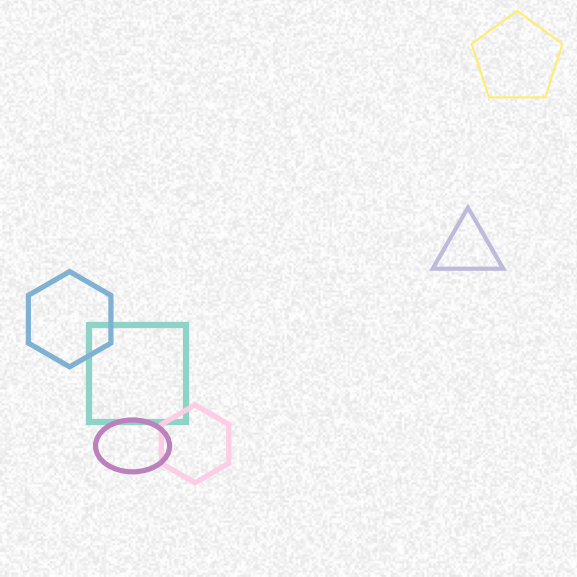[{"shape": "square", "thickness": 3, "radius": 0.42, "center": [0.238, 0.352]}, {"shape": "triangle", "thickness": 2, "radius": 0.35, "center": [0.81, 0.569]}, {"shape": "hexagon", "thickness": 2.5, "radius": 0.41, "center": [0.121, 0.446]}, {"shape": "hexagon", "thickness": 2.5, "radius": 0.34, "center": [0.338, 0.231]}, {"shape": "oval", "thickness": 2.5, "radius": 0.32, "center": [0.23, 0.227]}, {"shape": "pentagon", "thickness": 1, "radius": 0.41, "center": [0.895, 0.898]}]